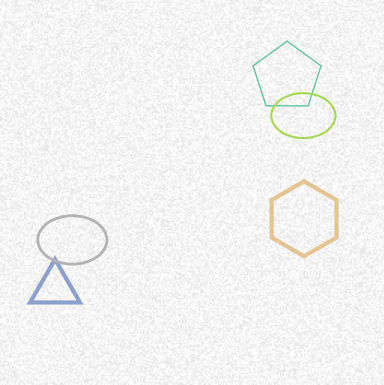[{"shape": "pentagon", "thickness": 1, "radius": 0.46, "center": [0.746, 0.8]}, {"shape": "triangle", "thickness": 3, "radius": 0.37, "center": [0.143, 0.252]}, {"shape": "oval", "thickness": 1.5, "radius": 0.42, "center": [0.788, 0.7]}, {"shape": "hexagon", "thickness": 3, "radius": 0.49, "center": [0.79, 0.432]}, {"shape": "oval", "thickness": 2, "radius": 0.45, "center": [0.188, 0.377]}]